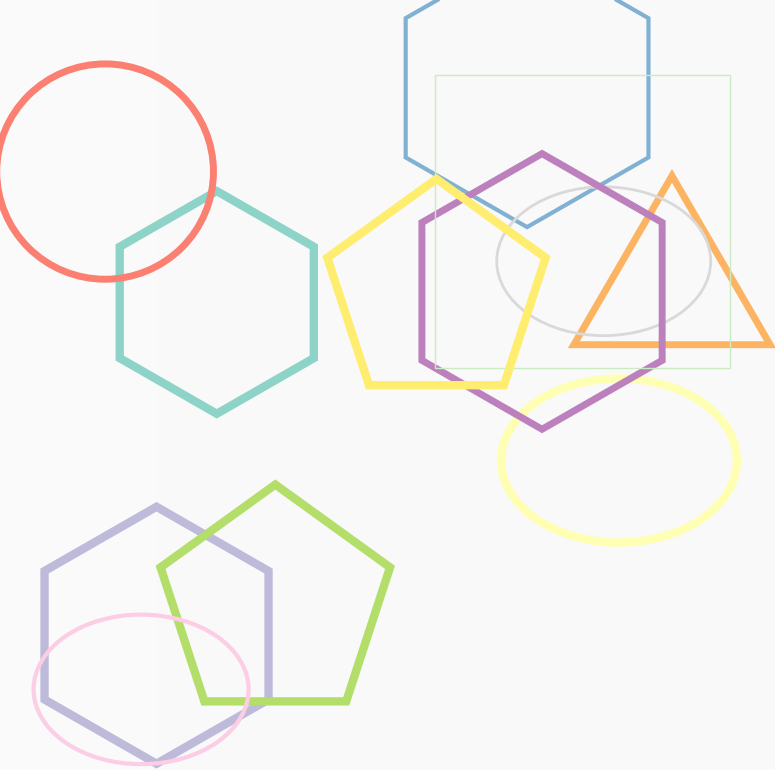[{"shape": "hexagon", "thickness": 3, "radius": 0.72, "center": [0.28, 0.607]}, {"shape": "oval", "thickness": 3, "radius": 0.76, "center": [0.799, 0.402]}, {"shape": "hexagon", "thickness": 3, "radius": 0.83, "center": [0.202, 0.175]}, {"shape": "circle", "thickness": 2.5, "radius": 0.7, "center": [0.136, 0.777]}, {"shape": "hexagon", "thickness": 1.5, "radius": 0.9, "center": [0.68, 0.886]}, {"shape": "triangle", "thickness": 2.5, "radius": 0.73, "center": [0.867, 0.625]}, {"shape": "pentagon", "thickness": 3, "radius": 0.78, "center": [0.355, 0.215]}, {"shape": "oval", "thickness": 1.5, "radius": 0.69, "center": [0.182, 0.105]}, {"shape": "oval", "thickness": 1, "radius": 0.69, "center": [0.779, 0.661]}, {"shape": "hexagon", "thickness": 2.5, "radius": 0.89, "center": [0.699, 0.622]}, {"shape": "square", "thickness": 0.5, "radius": 0.95, "center": [0.752, 0.712]}, {"shape": "pentagon", "thickness": 3, "radius": 0.74, "center": [0.563, 0.62]}]